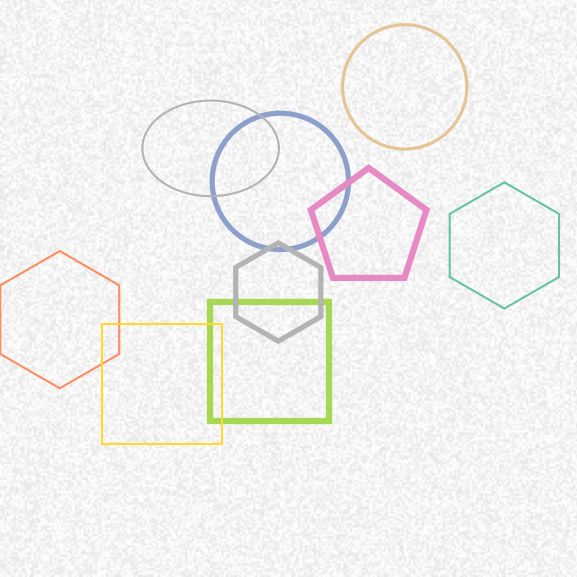[{"shape": "hexagon", "thickness": 1, "radius": 0.55, "center": [0.873, 0.574]}, {"shape": "hexagon", "thickness": 1, "radius": 0.59, "center": [0.103, 0.446]}, {"shape": "circle", "thickness": 2.5, "radius": 0.59, "center": [0.485, 0.685]}, {"shape": "pentagon", "thickness": 3, "radius": 0.53, "center": [0.638, 0.603]}, {"shape": "square", "thickness": 3, "radius": 0.52, "center": [0.467, 0.373]}, {"shape": "square", "thickness": 1, "radius": 0.52, "center": [0.281, 0.334]}, {"shape": "circle", "thickness": 1.5, "radius": 0.54, "center": [0.701, 0.849]}, {"shape": "oval", "thickness": 1, "radius": 0.59, "center": [0.365, 0.742]}, {"shape": "hexagon", "thickness": 2.5, "radius": 0.43, "center": [0.482, 0.493]}]